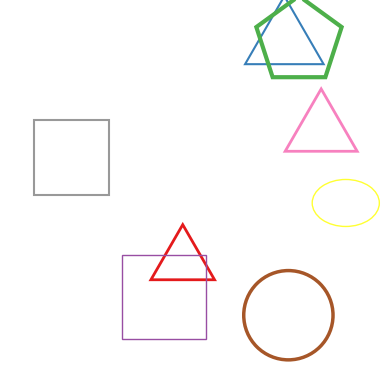[{"shape": "triangle", "thickness": 2, "radius": 0.48, "center": [0.475, 0.321]}, {"shape": "triangle", "thickness": 1.5, "radius": 0.59, "center": [0.739, 0.892]}, {"shape": "pentagon", "thickness": 3, "radius": 0.58, "center": [0.777, 0.894]}, {"shape": "square", "thickness": 1, "radius": 0.54, "center": [0.426, 0.229]}, {"shape": "oval", "thickness": 1, "radius": 0.44, "center": [0.898, 0.473]}, {"shape": "circle", "thickness": 2.5, "radius": 0.58, "center": [0.749, 0.181]}, {"shape": "triangle", "thickness": 2, "radius": 0.54, "center": [0.834, 0.661]}, {"shape": "square", "thickness": 1.5, "radius": 0.49, "center": [0.185, 0.591]}]